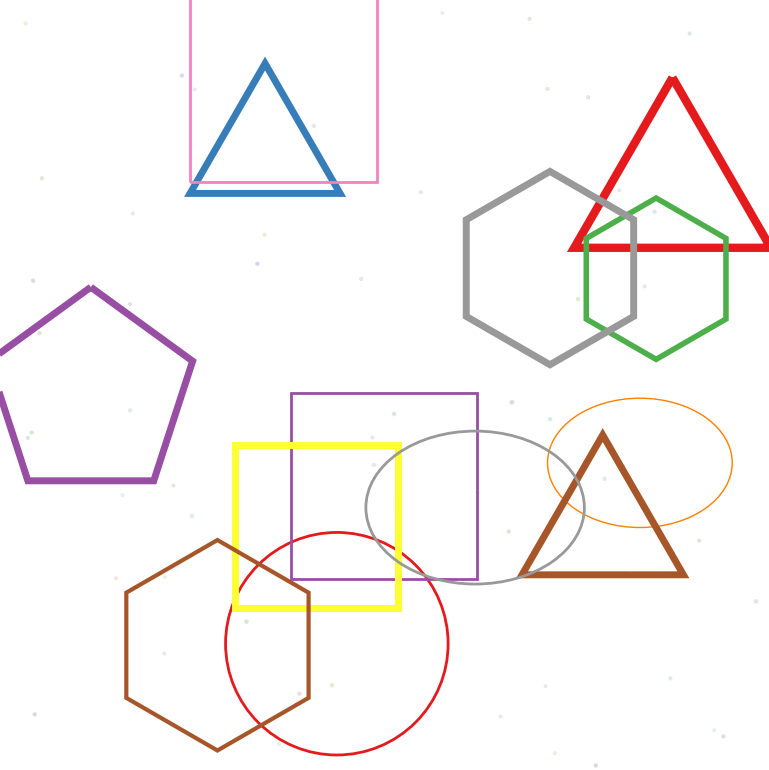[{"shape": "triangle", "thickness": 3, "radius": 0.74, "center": [0.873, 0.752]}, {"shape": "circle", "thickness": 1, "radius": 0.72, "center": [0.437, 0.164]}, {"shape": "triangle", "thickness": 2.5, "radius": 0.56, "center": [0.344, 0.805]}, {"shape": "hexagon", "thickness": 2, "radius": 0.52, "center": [0.852, 0.638]}, {"shape": "square", "thickness": 1, "radius": 0.6, "center": [0.499, 0.368]}, {"shape": "pentagon", "thickness": 2.5, "radius": 0.7, "center": [0.118, 0.488]}, {"shape": "oval", "thickness": 0.5, "radius": 0.6, "center": [0.831, 0.399]}, {"shape": "square", "thickness": 2.5, "radius": 0.53, "center": [0.411, 0.316]}, {"shape": "hexagon", "thickness": 1.5, "radius": 0.68, "center": [0.282, 0.162]}, {"shape": "triangle", "thickness": 2.5, "radius": 0.61, "center": [0.783, 0.314]}, {"shape": "square", "thickness": 1, "radius": 0.61, "center": [0.368, 0.885]}, {"shape": "oval", "thickness": 1, "radius": 0.71, "center": [0.617, 0.341]}, {"shape": "hexagon", "thickness": 2.5, "radius": 0.63, "center": [0.714, 0.652]}]